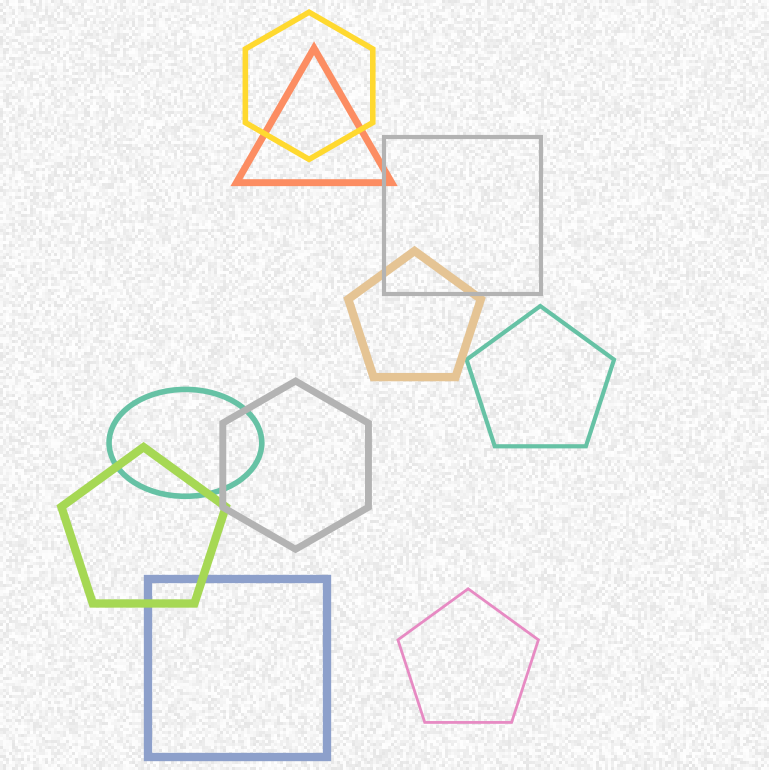[{"shape": "pentagon", "thickness": 1.5, "radius": 0.5, "center": [0.702, 0.502]}, {"shape": "oval", "thickness": 2, "radius": 0.5, "center": [0.241, 0.425]}, {"shape": "triangle", "thickness": 2.5, "radius": 0.58, "center": [0.408, 0.821]}, {"shape": "square", "thickness": 3, "radius": 0.58, "center": [0.308, 0.132]}, {"shape": "pentagon", "thickness": 1, "radius": 0.48, "center": [0.608, 0.139]}, {"shape": "pentagon", "thickness": 3, "radius": 0.56, "center": [0.186, 0.307]}, {"shape": "hexagon", "thickness": 2, "radius": 0.48, "center": [0.401, 0.889]}, {"shape": "pentagon", "thickness": 3, "radius": 0.45, "center": [0.538, 0.584]}, {"shape": "hexagon", "thickness": 2.5, "radius": 0.55, "center": [0.384, 0.396]}, {"shape": "square", "thickness": 1.5, "radius": 0.51, "center": [0.601, 0.72]}]